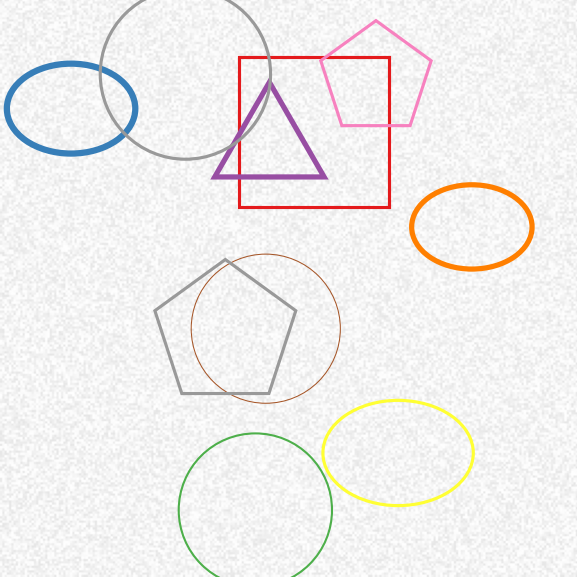[{"shape": "square", "thickness": 1.5, "radius": 0.65, "center": [0.543, 0.771]}, {"shape": "oval", "thickness": 3, "radius": 0.56, "center": [0.123, 0.811]}, {"shape": "circle", "thickness": 1, "radius": 0.66, "center": [0.442, 0.116]}, {"shape": "triangle", "thickness": 2.5, "radius": 0.55, "center": [0.467, 0.747]}, {"shape": "oval", "thickness": 2.5, "radius": 0.52, "center": [0.817, 0.606]}, {"shape": "oval", "thickness": 1.5, "radius": 0.65, "center": [0.689, 0.215]}, {"shape": "circle", "thickness": 0.5, "radius": 0.65, "center": [0.46, 0.43]}, {"shape": "pentagon", "thickness": 1.5, "radius": 0.5, "center": [0.651, 0.863]}, {"shape": "circle", "thickness": 1.5, "radius": 0.74, "center": [0.321, 0.871]}, {"shape": "pentagon", "thickness": 1.5, "radius": 0.64, "center": [0.39, 0.421]}]